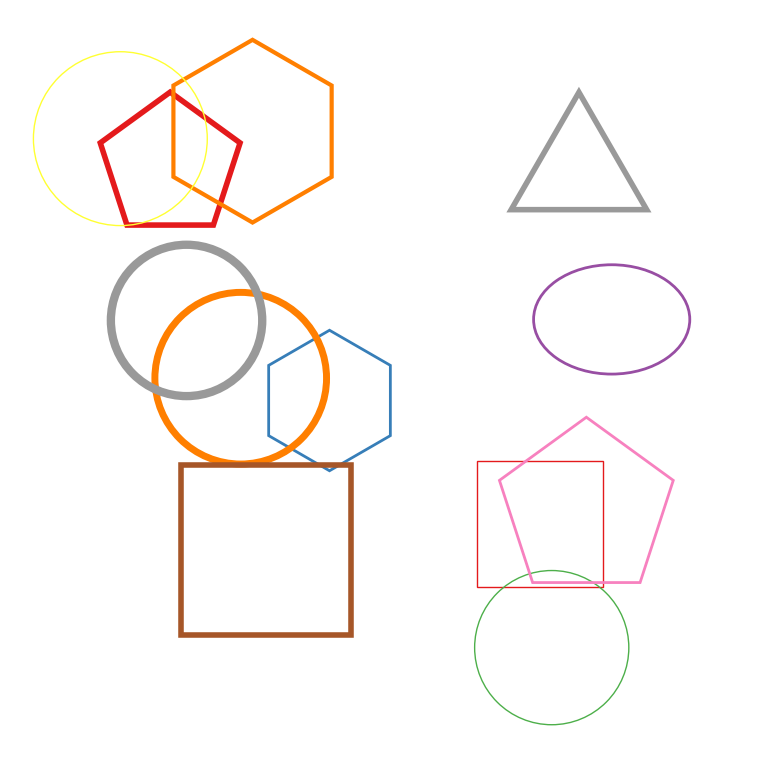[{"shape": "pentagon", "thickness": 2, "radius": 0.48, "center": [0.221, 0.785]}, {"shape": "square", "thickness": 0.5, "radius": 0.41, "center": [0.701, 0.32]}, {"shape": "hexagon", "thickness": 1, "radius": 0.46, "center": [0.428, 0.48]}, {"shape": "circle", "thickness": 0.5, "radius": 0.5, "center": [0.717, 0.159]}, {"shape": "oval", "thickness": 1, "radius": 0.51, "center": [0.794, 0.585]}, {"shape": "circle", "thickness": 2.5, "radius": 0.56, "center": [0.313, 0.509]}, {"shape": "hexagon", "thickness": 1.5, "radius": 0.59, "center": [0.328, 0.83]}, {"shape": "circle", "thickness": 0.5, "radius": 0.56, "center": [0.156, 0.82]}, {"shape": "square", "thickness": 2, "radius": 0.55, "center": [0.345, 0.285]}, {"shape": "pentagon", "thickness": 1, "radius": 0.59, "center": [0.762, 0.339]}, {"shape": "triangle", "thickness": 2, "radius": 0.51, "center": [0.752, 0.779]}, {"shape": "circle", "thickness": 3, "radius": 0.49, "center": [0.242, 0.584]}]